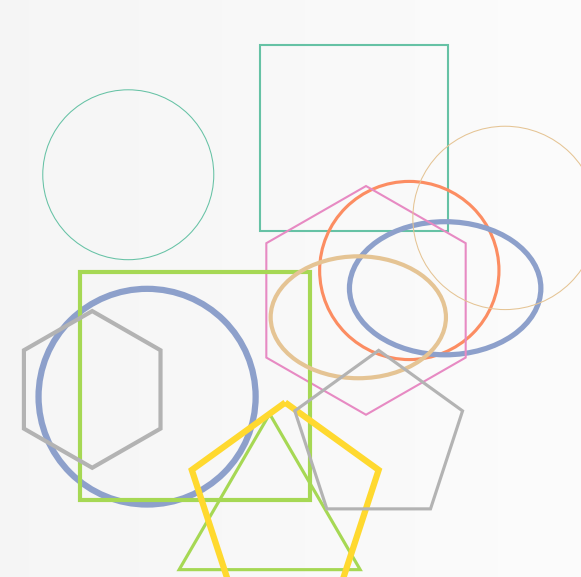[{"shape": "circle", "thickness": 0.5, "radius": 0.74, "center": [0.221, 0.697]}, {"shape": "square", "thickness": 1, "radius": 0.81, "center": [0.609, 0.76]}, {"shape": "circle", "thickness": 1.5, "radius": 0.77, "center": [0.704, 0.531]}, {"shape": "circle", "thickness": 3, "radius": 0.93, "center": [0.253, 0.312]}, {"shape": "oval", "thickness": 2.5, "radius": 0.82, "center": [0.766, 0.5]}, {"shape": "hexagon", "thickness": 1, "radius": 0.99, "center": [0.63, 0.479]}, {"shape": "square", "thickness": 2, "radius": 0.99, "center": [0.335, 0.331]}, {"shape": "triangle", "thickness": 1.5, "radius": 0.9, "center": [0.464, 0.103]}, {"shape": "pentagon", "thickness": 3, "radius": 0.85, "center": [0.491, 0.133]}, {"shape": "circle", "thickness": 0.5, "radius": 0.79, "center": [0.869, 0.622]}, {"shape": "oval", "thickness": 2, "radius": 0.75, "center": [0.616, 0.45]}, {"shape": "hexagon", "thickness": 2, "radius": 0.68, "center": [0.159, 0.325]}, {"shape": "pentagon", "thickness": 1.5, "radius": 0.76, "center": [0.651, 0.241]}]